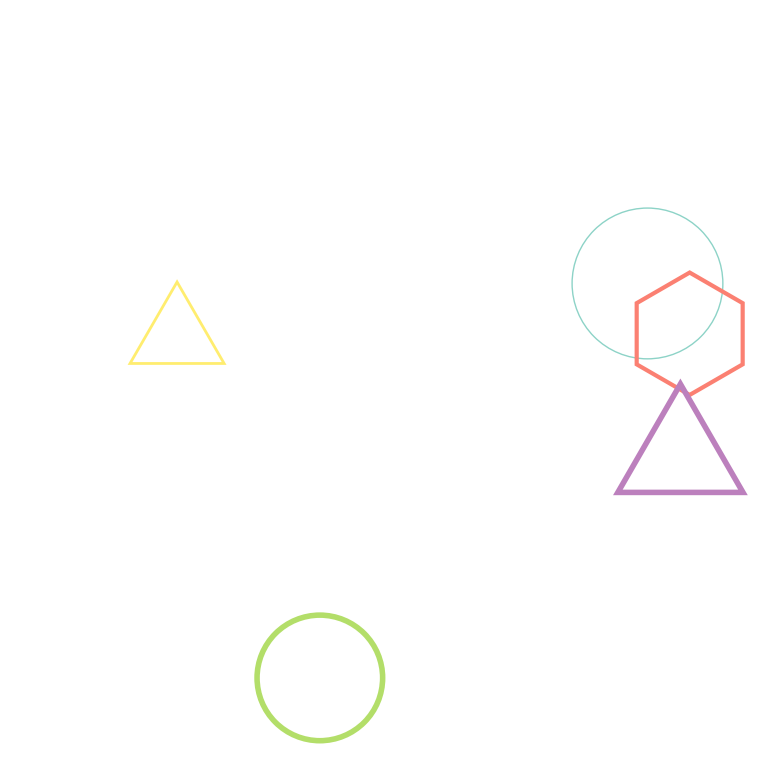[{"shape": "circle", "thickness": 0.5, "radius": 0.49, "center": [0.841, 0.632]}, {"shape": "hexagon", "thickness": 1.5, "radius": 0.4, "center": [0.896, 0.567]}, {"shape": "circle", "thickness": 2, "radius": 0.41, "center": [0.415, 0.12]}, {"shape": "triangle", "thickness": 2, "radius": 0.47, "center": [0.884, 0.407]}, {"shape": "triangle", "thickness": 1, "radius": 0.35, "center": [0.23, 0.563]}]